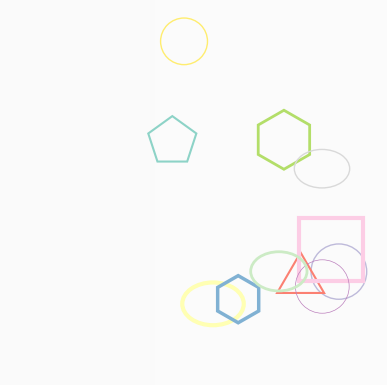[{"shape": "pentagon", "thickness": 1.5, "radius": 0.33, "center": [0.445, 0.633]}, {"shape": "oval", "thickness": 3, "radius": 0.4, "center": [0.55, 0.211]}, {"shape": "circle", "thickness": 1, "radius": 0.36, "center": [0.875, 0.295]}, {"shape": "triangle", "thickness": 1.5, "radius": 0.35, "center": [0.776, 0.274]}, {"shape": "hexagon", "thickness": 2.5, "radius": 0.31, "center": [0.615, 0.223]}, {"shape": "hexagon", "thickness": 2, "radius": 0.38, "center": [0.733, 0.637]}, {"shape": "square", "thickness": 3, "radius": 0.41, "center": [0.855, 0.353]}, {"shape": "oval", "thickness": 1, "radius": 0.36, "center": [0.831, 0.562]}, {"shape": "circle", "thickness": 0.5, "radius": 0.35, "center": [0.832, 0.256]}, {"shape": "oval", "thickness": 2, "radius": 0.36, "center": [0.72, 0.295]}, {"shape": "circle", "thickness": 1, "radius": 0.3, "center": [0.475, 0.893]}]